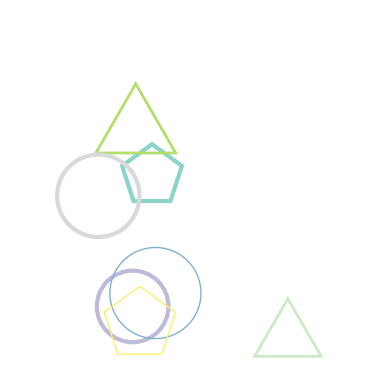[{"shape": "pentagon", "thickness": 3, "radius": 0.41, "center": [0.395, 0.544]}, {"shape": "circle", "thickness": 3, "radius": 0.46, "center": [0.345, 0.204]}, {"shape": "circle", "thickness": 1, "radius": 0.59, "center": [0.404, 0.239]}, {"shape": "triangle", "thickness": 2, "radius": 0.6, "center": [0.353, 0.663]}, {"shape": "circle", "thickness": 3, "radius": 0.53, "center": [0.255, 0.492]}, {"shape": "triangle", "thickness": 2, "radius": 0.5, "center": [0.748, 0.124]}, {"shape": "pentagon", "thickness": 1, "radius": 0.49, "center": [0.363, 0.159]}]